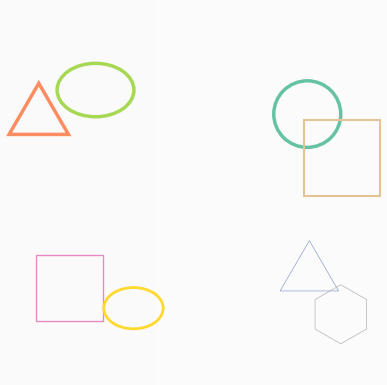[{"shape": "circle", "thickness": 2.5, "radius": 0.43, "center": [0.793, 0.704]}, {"shape": "triangle", "thickness": 2.5, "radius": 0.44, "center": [0.1, 0.695]}, {"shape": "triangle", "thickness": 0.5, "radius": 0.44, "center": [0.798, 0.288]}, {"shape": "square", "thickness": 1, "radius": 0.43, "center": [0.179, 0.252]}, {"shape": "oval", "thickness": 2.5, "radius": 0.5, "center": [0.246, 0.766]}, {"shape": "oval", "thickness": 2, "radius": 0.38, "center": [0.345, 0.2]}, {"shape": "square", "thickness": 1.5, "radius": 0.49, "center": [0.882, 0.589]}, {"shape": "hexagon", "thickness": 0.5, "radius": 0.38, "center": [0.88, 0.184]}]